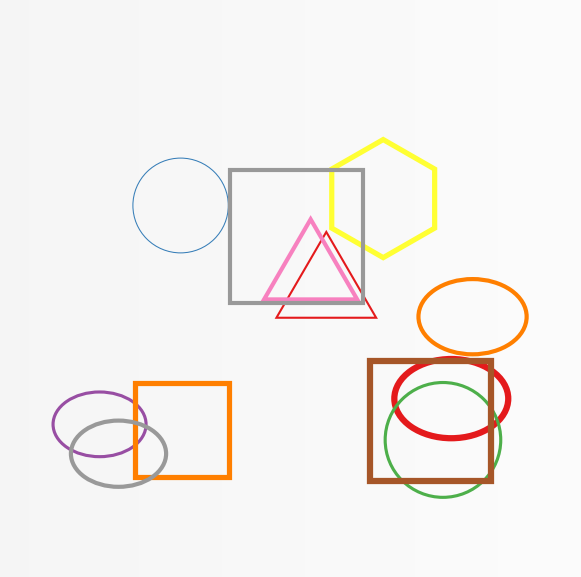[{"shape": "triangle", "thickness": 1, "radius": 0.5, "center": [0.561, 0.498]}, {"shape": "oval", "thickness": 3, "radius": 0.49, "center": [0.776, 0.309]}, {"shape": "circle", "thickness": 0.5, "radius": 0.41, "center": [0.311, 0.643]}, {"shape": "circle", "thickness": 1.5, "radius": 0.5, "center": [0.762, 0.237]}, {"shape": "oval", "thickness": 1.5, "radius": 0.4, "center": [0.171, 0.264]}, {"shape": "oval", "thickness": 2, "radius": 0.47, "center": [0.813, 0.451]}, {"shape": "square", "thickness": 2.5, "radius": 0.41, "center": [0.313, 0.254]}, {"shape": "hexagon", "thickness": 2.5, "radius": 0.51, "center": [0.659, 0.655]}, {"shape": "square", "thickness": 3, "radius": 0.52, "center": [0.74, 0.27]}, {"shape": "triangle", "thickness": 2, "radius": 0.46, "center": [0.534, 0.527]}, {"shape": "square", "thickness": 2, "radius": 0.57, "center": [0.51, 0.589]}, {"shape": "oval", "thickness": 2, "radius": 0.41, "center": [0.204, 0.213]}]